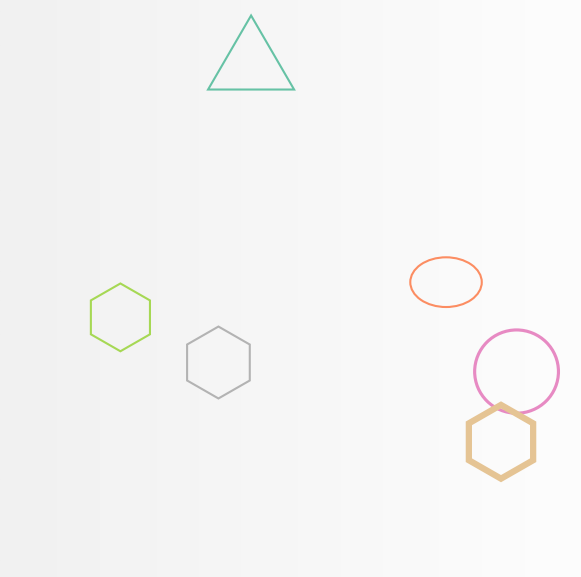[{"shape": "triangle", "thickness": 1, "radius": 0.43, "center": [0.432, 0.887]}, {"shape": "oval", "thickness": 1, "radius": 0.31, "center": [0.767, 0.511]}, {"shape": "circle", "thickness": 1.5, "radius": 0.36, "center": [0.889, 0.356]}, {"shape": "hexagon", "thickness": 1, "radius": 0.29, "center": [0.207, 0.45]}, {"shape": "hexagon", "thickness": 3, "radius": 0.32, "center": [0.862, 0.234]}, {"shape": "hexagon", "thickness": 1, "radius": 0.31, "center": [0.376, 0.371]}]